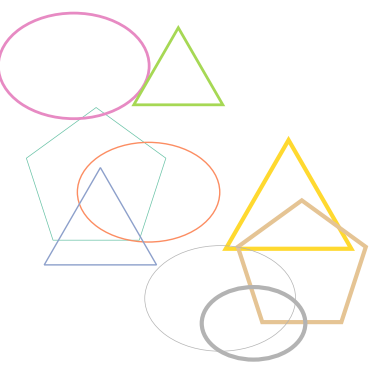[{"shape": "pentagon", "thickness": 0.5, "radius": 0.95, "center": [0.25, 0.53]}, {"shape": "oval", "thickness": 1, "radius": 0.92, "center": [0.386, 0.501]}, {"shape": "triangle", "thickness": 1, "radius": 0.84, "center": [0.261, 0.396]}, {"shape": "oval", "thickness": 2, "radius": 0.98, "center": [0.192, 0.829]}, {"shape": "triangle", "thickness": 2, "radius": 0.67, "center": [0.463, 0.795]}, {"shape": "triangle", "thickness": 3, "radius": 0.94, "center": [0.749, 0.448]}, {"shape": "pentagon", "thickness": 3, "radius": 0.87, "center": [0.784, 0.305]}, {"shape": "oval", "thickness": 3, "radius": 0.67, "center": [0.659, 0.16]}, {"shape": "oval", "thickness": 0.5, "radius": 0.98, "center": [0.572, 0.225]}]